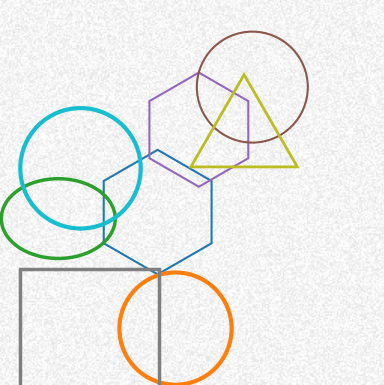[{"shape": "hexagon", "thickness": 1.5, "radius": 0.81, "center": [0.409, 0.449]}, {"shape": "circle", "thickness": 3, "radius": 0.73, "center": [0.456, 0.146]}, {"shape": "oval", "thickness": 2.5, "radius": 0.74, "center": [0.151, 0.432]}, {"shape": "hexagon", "thickness": 1.5, "radius": 0.74, "center": [0.516, 0.663]}, {"shape": "circle", "thickness": 1.5, "radius": 0.72, "center": [0.655, 0.774]}, {"shape": "square", "thickness": 2.5, "radius": 0.9, "center": [0.232, 0.12]}, {"shape": "triangle", "thickness": 2, "radius": 0.8, "center": [0.634, 0.646]}, {"shape": "circle", "thickness": 3, "radius": 0.78, "center": [0.209, 0.563]}]